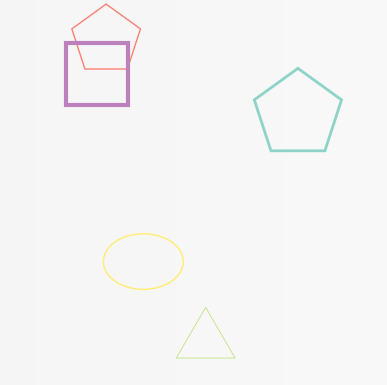[{"shape": "pentagon", "thickness": 2, "radius": 0.59, "center": [0.769, 0.704]}, {"shape": "pentagon", "thickness": 1, "radius": 0.47, "center": [0.274, 0.896]}, {"shape": "triangle", "thickness": 0.5, "radius": 0.44, "center": [0.531, 0.114]}, {"shape": "square", "thickness": 3, "radius": 0.4, "center": [0.251, 0.809]}, {"shape": "oval", "thickness": 1, "radius": 0.52, "center": [0.37, 0.321]}]